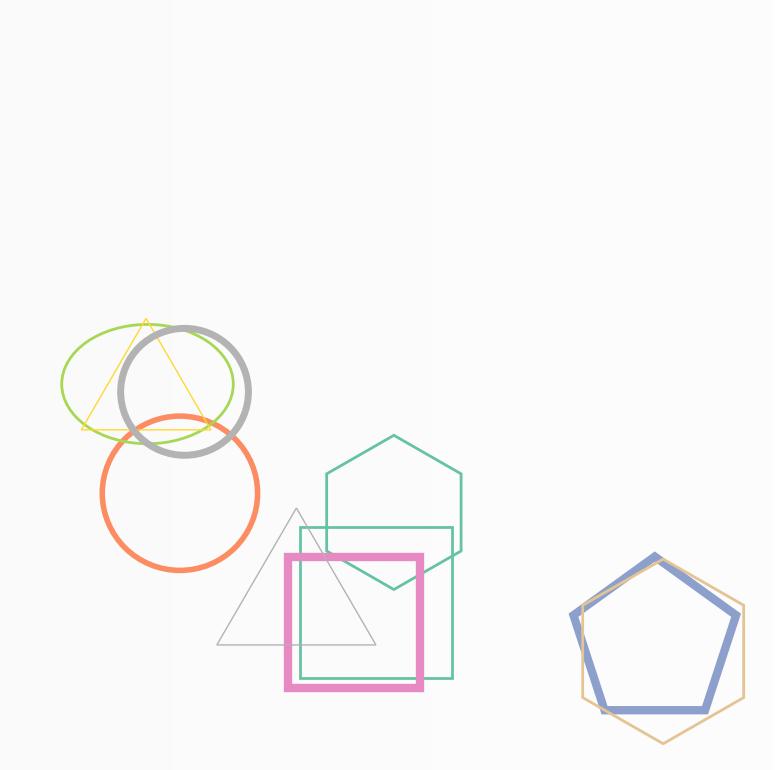[{"shape": "square", "thickness": 1, "radius": 0.49, "center": [0.485, 0.218]}, {"shape": "hexagon", "thickness": 1, "radius": 0.5, "center": [0.508, 0.335]}, {"shape": "circle", "thickness": 2, "radius": 0.5, "center": [0.232, 0.359]}, {"shape": "pentagon", "thickness": 3, "radius": 0.55, "center": [0.845, 0.167]}, {"shape": "square", "thickness": 3, "radius": 0.42, "center": [0.457, 0.191]}, {"shape": "oval", "thickness": 1, "radius": 0.55, "center": [0.19, 0.501]}, {"shape": "triangle", "thickness": 0.5, "radius": 0.48, "center": [0.188, 0.49]}, {"shape": "hexagon", "thickness": 1, "radius": 0.6, "center": [0.856, 0.154]}, {"shape": "circle", "thickness": 2.5, "radius": 0.41, "center": [0.238, 0.491]}, {"shape": "triangle", "thickness": 0.5, "radius": 0.59, "center": [0.382, 0.222]}]